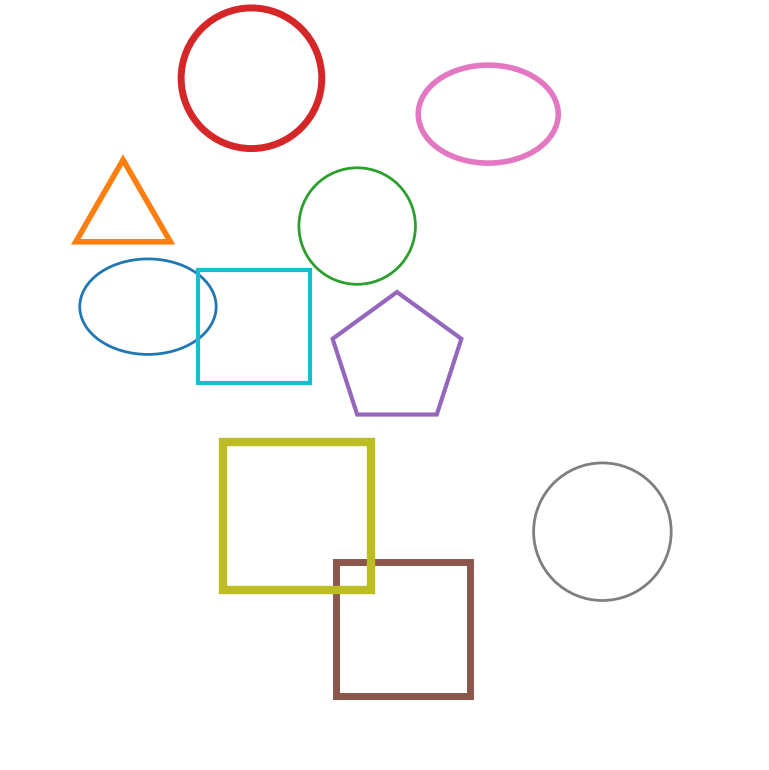[{"shape": "oval", "thickness": 1, "radius": 0.44, "center": [0.192, 0.602]}, {"shape": "triangle", "thickness": 2, "radius": 0.35, "center": [0.16, 0.721]}, {"shape": "circle", "thickness": 1, "radius": 0.38, "center": [0.464, 0.706]}, {"shape": "circle", "thickness": 2.5, "radius": 0.46, "center": [0.327, 0.898]}, {"shape": "pentagon", "thickness": 1.5, "radius": 0.44, "center": [0.516, 0.533]}, {"shape": "square", "thickness": 2.5, "radius": 0.44, "center": [0.523, 0.183]}, {"shape": "oval", "thickness": 2, "radius": 0.45, "center": [0.634, 0.852]}, {"shape": "circle", "thickness": 1, "radius": 0.45, "center": [0.782, 0.309]}, {"shape": "square", "thickness": 3, "radius": 0.48, "center": [0.386, 0.33]}, {"shape": "square", "thickness": 1.5, "radius": 0.37, "center": [0.33, 0.576]}]